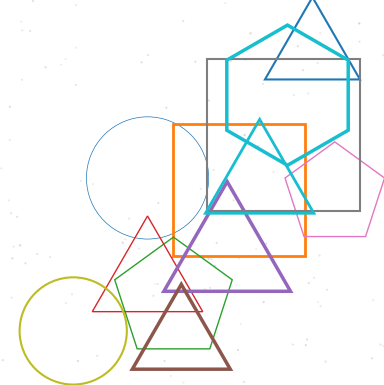[{"shape": "triangle", "thickness": 1.5, "radius": 0.71, "center": [0.812, 0.865]}, {"shape": "circle", "thickness": 0.5, "radius": 0.79, "center": [0.383, 0.538]}, {"shape": "square", "thickness": 2, "radius": 0.86, "center": [0.621, 0.505]}, {"shape": "pentagon", "thickness": 1, "radius": 0.8, "center": [0.451, 0.224]}, {"shape": "triangle", "thickness": 1, "radius": 0.83, "center": [0.383, 0.273]}, {"shape": "triangle", "thickness": 2.5, "radius": 0.95, "center": [0.59, 0.338]}, {"shape": "triangle", "thickness": 2.5, "radius": 0.73, "center": [0.471, 0.114]}, {"shape": "pentagon", "thickness": 1, "radius": 0.68, "center": [0.87, 0.496]}, {"shape": "square", "thickness": 1.5, "radius": 0.99, "center": [0.736, 0.649]}, {"shape": "circle", "thickness": 1.5, "radius": 0.7, "center": [0.19, 0.14]}, {"shape": "triangle", "thickness": 2, "radius": 0.81, "center": [0.674, 0.527]}, {"shape": "hexagon", "thickness": 2.5, "radius": 0.91, "center": [0.747, 0.753]}]